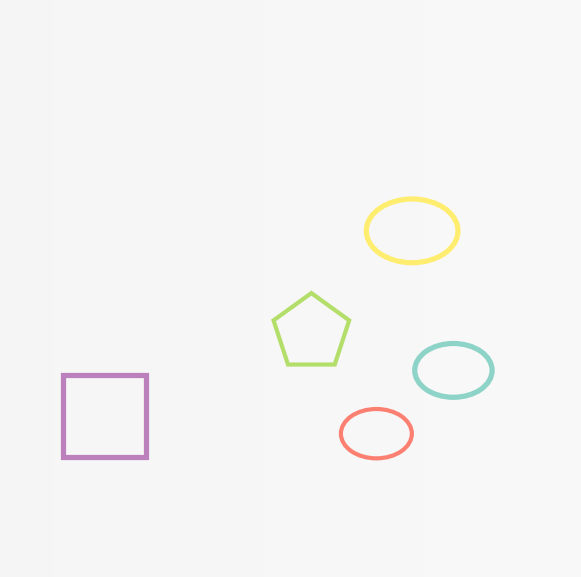[{"shape": "oval", "thickness": 2.5, "radius": 0.33, "center": [0.78, 0.358]}, {"shape": "oval", "thickness": 2, "radius": 0.31, "center": [0.648, 0.248]}, {"shape": "pentagon", "thickness": 2, "radius": 0.34, "center": [0.536, 0.423]}, {"shape": "square", "thickness": 2.5, "radius": 0.35, "center": [0.179, 0.279]}, {"shape": "oval", "thickness": 2.5, "radius": 0.39, "center": [0.709, 0.599]}]